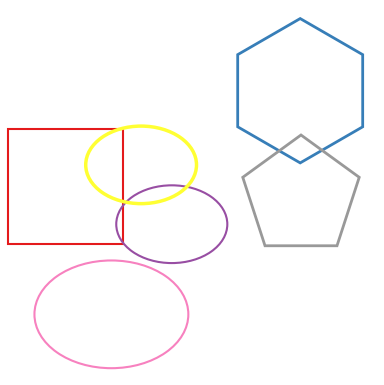[{"shape": "square", "thickness": 1.5, "radius": 0.75, "center": [0.171, 0.516]}, {"shape": "hexagon", "thickness": 2, "radius": 0.94, "center": [0.78, 0.764]}, {"shape": "oval", "thickness": 1.5, "radius": 0.72, "center": [0.446, 0.418]}, {"shape": "oval", "thickness": 2.5, "radius": 0.72, "center": [0.367, 0.572]}, {"shape": "oval", "thickness": 1.5, "radius": 1.0, "center": [0.289, 0.184]}, {"shape": "pentagon", "thickness": 2, "radius": 0.8, "center": [0.782, 0.49]}]